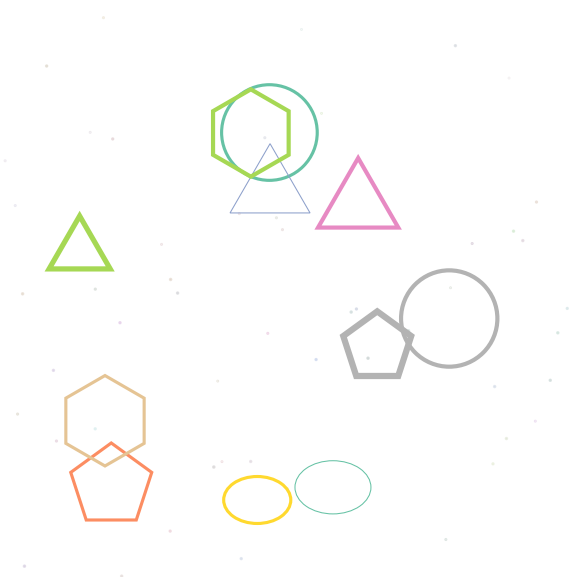[{"shape": "oval", "thickness": 0.5, "radius": 0.33, "center": [0.577, 0.155]}, {"shape": "circle", "thickness": 1.5, "radius": 0.41, "center": [0.467, 0.77]}, {"shape": "pentagon", "thickness": 1.5, "radius": 0.37, "center": [0.193, 0.158]}, {"shape": "triangle", "thickness": 0.5, "radius": 0.4, "center": [0.468, 0.67]}, {"shape": "triangle", "thickness": 2, "radius": 0.4, "center": [0.62, 0.645]}, {"shape": "hexagon", "thickness": 2, "radius": 0.38, "center": [0.434, 0.769]}, {"shape": "triangle", "thickness": 2.5, "radius": 0.31, "center": [0.138, 0.564]}, {"shape": "oval", "thickness": 1.5, "radius": 0.29, "center": [0.445, 0.133]}, {"shape": "hexagon", "thickness": 1.5, "radius": 0.39, "center": [0.182, 0.271]}, {"shape": "pentagon", "thickness": 3, "radius": 0.31, "center": [0.653, 0.398]}, {"shape": "circle", "thickness": 2, "radius": 0.42, "center": [0.778, 0.448]}]